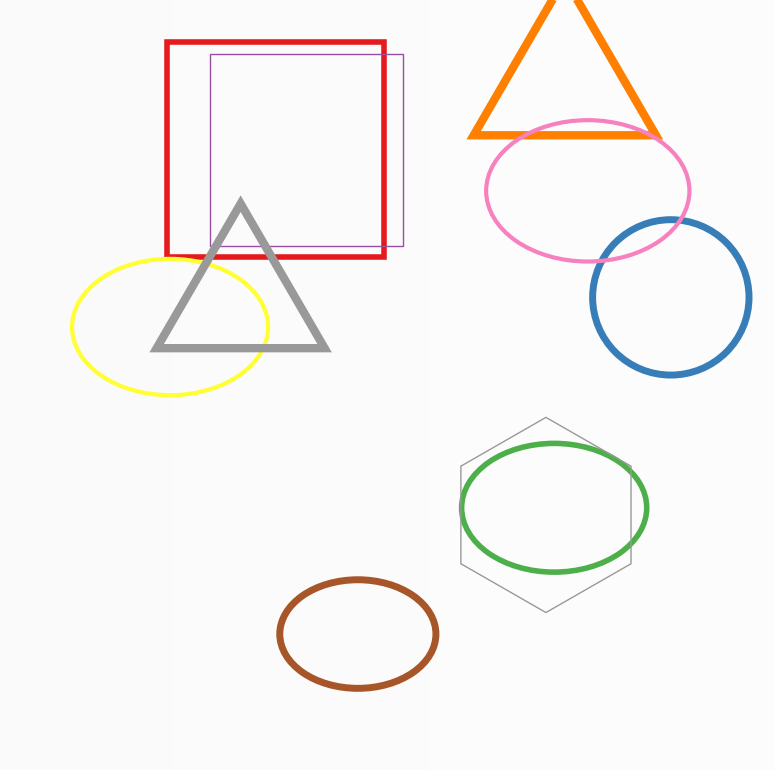[{"shape": "square", "thickness": 2, "radius": 0.7, "center": [0.356, 0.806]}, {"shape": "circle", "thickness": 2.5, "radius": 0.5, "center": [0.866, 0.614]}, {"shape": "oval", "thickness": 2, "radius": 0.6, "center": [0.715, 0.341]}, {"shape": "square", "thickness": 0.5, "radius": 0.62, "center": [0.395, 0.805]}, {"shape": "triangle", "thickness": 3, "radius": 0.68, "center": [0.729, 0.892]}, {"shape": "oval", "thickness": 1.5, "radius": 0.63, "center": [0.219, 0.575]}, {"shape": "oval", "thickness": 2.5, "radius": 0.5, "center": [0.462, 0.177]}, {"shape": "oval", "thickness": 1.5, "radius": 0.66, "center": [0.758, 0.752]}, {"shape": "hexagon", "thickness": 0.5, "radius": 0.63, "center": [0.704, 0.331]}, {"shape": "triangle", "thickness": 3, "radius": 0.63, "center": [0.31, 0.61]}]